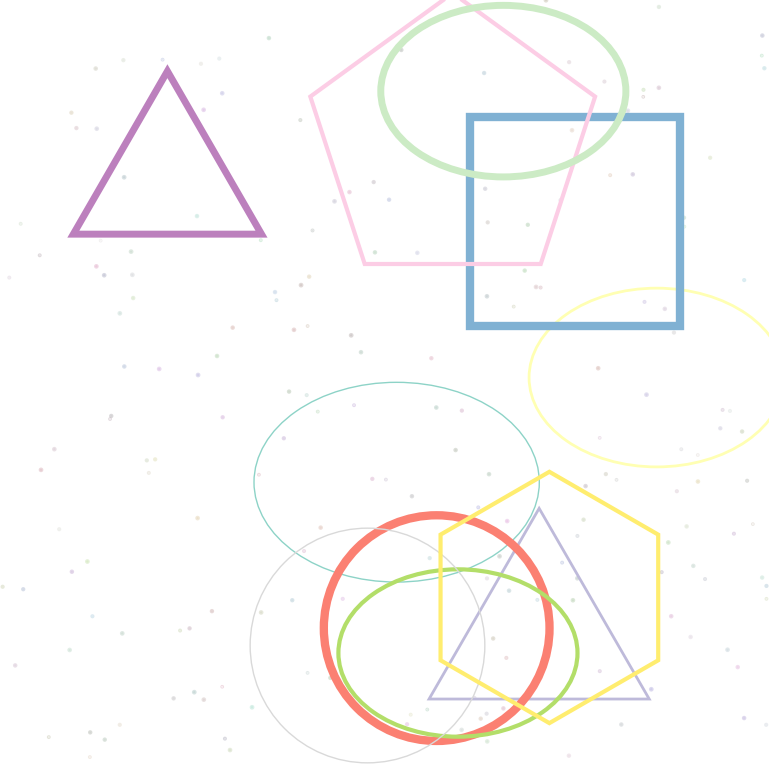[{"shape": "oval", "thickness": 0.5, "radius": 0.93, "center": [0.515, 0.374]}, {"shape": "oval", "thickness": 1, "radius": 0.83, "center": [0.853, 0.51]}, {"shape": "triangle", "thickness": 1, "radius": 0.83, "center": [0.7, 0.175]}, {"shape": "circle", "thickness": 3, "radius": 0.73, "center": [0.567, 0.184]}, {"shape": "square", "thickness": 3, "radius": 0.68, "center": [0.747, 0.712]}, {"shape": "oval", "thickness": 1.5, "radius": 0.78, "center": [0.595, 0.152]}, {"shape": "pentagon", "thickness": 1.5, "radius": 0.97, "center": [0.588, 0.814]}, {"shape": "circle", "thickness": 0.5, "radius": 0.76, "center": [0.477, 0.162]}, {"shape": "triangle", "thickness": 2.5, "radius": 0.71, "center": [0.217, 0.766]}, {"shape": "oval", "thickness": 2.5, "radius": 0.8, "center": [0.654, 0.882]}, {"shape": "hexagon", "thickness": 1.5, "radius": 0.82, "center": [0.713, 0.224]}]